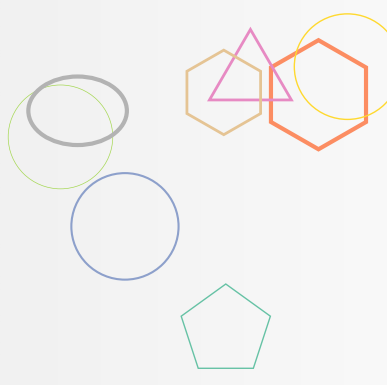[{"shape": "pentagon", "thickness": 1, "radius": 0.6, "center": [0.583, 0.141]}, {"shape": "hexagon", "thickness": 3, "radius": 0.71, "center": [0.822, 0.754]}, {"shape": "circle", "thickness": 1.5, "radius": 0.69, "center": [0.322, 0.412]}, {"shape": "triangle", "thickness": 2, "radius": 0.61, "center": [0.646, 0.801]}, {"shape": "circle", "thickness": 0.5, "radius": 0.67, "center": [0.156, 0.644]}, {"shape": "circle", "thickness": 1, "radius": 0.69, "center": [0.897, 0.827]}, {"shape": "hexagon", "thickness": 2, "radius": 0.55, "center": [0.577, 0.76]}, {"shape": "oval", "thickness": 3, "radius": 0.64, "center": [0.2, 0.712]}]